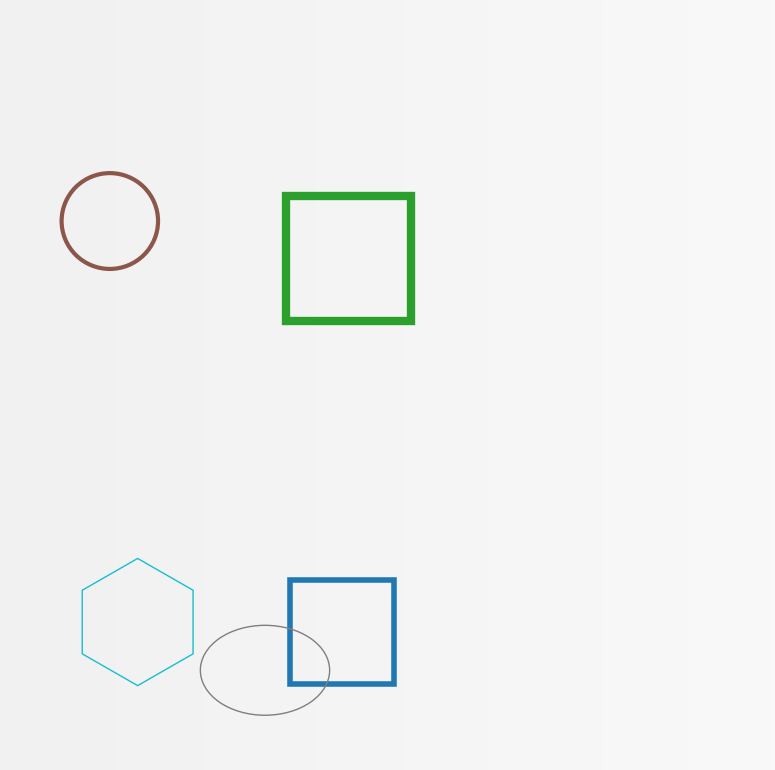[{"shape": "square", "thickness": 2, "radius": 0.34, "center": [0.442, 0.179]}, {"shape": "square", "thickness": 3, "radius": 0.4, "center": [0.45, 0.664]}, {"shape": "circle", "thickness": 1.5, "radius": 0.31, "center": [0.142, 0.713]}, {"shape": "oval", "thickness": 0.5, "radius": 0.42, "center": [0.342, 0.13]}, {"shape": "hexagon", "thickness": 0.5, "radius": 0.41, "center": [0.178, 0.192]}]